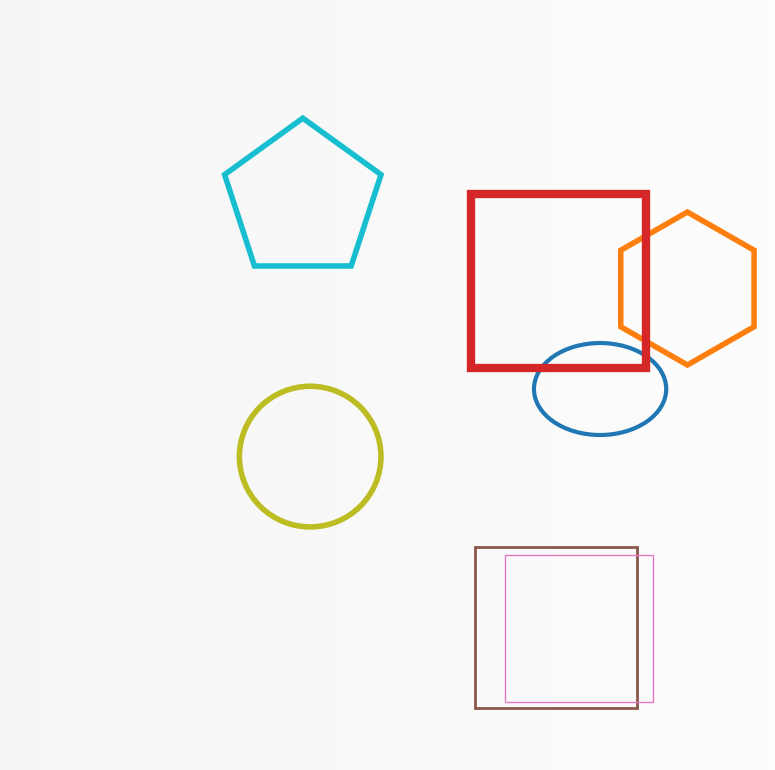[{"shape": "oval", "thickness": 1.5, "radius": 0.43, "center": [0.774, 0.495]}, {"shape": "hexagon", "thickness": 2, "radius": 0.5, "center": [0.887, 0.625]}, {"shape": "square", "thickness": 3, "radius": 0.56, "center": [0.721, 0.635]}, {"shape": "square", "thickness": 1, "radius": 0.52, "center": [0.718, 0.185]}, {"shape": "square", "thickness": 0.5, "radius": 0.48, "center": [0.747, 0.184]}, {"shape": "circle", "thickness": 2, "radius": 0.46, "center": [0.4, 0.407]}, {"shape": "pentagon", "thickness": 2, "radius": 0.53, "center": [0.391, 0.74]}]